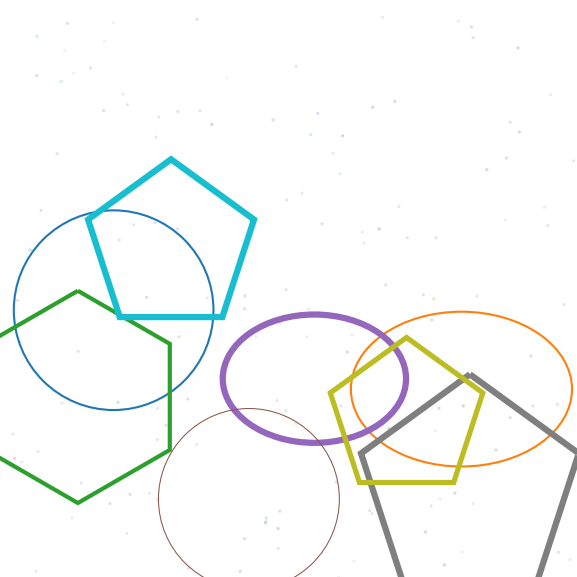[{"shape": "circle", "thickness": 1, "radius": 0.86, "center": [0.197, 0.462]}, {"shape": "oval", "thickness": 1, "radius": 0.96, "center": [0.799, 0.325]}, {"shape": "hexagon", "thickness": 2, "radius": 0.92, "center": [0.135, 0.312]}, {"shape": "oval", "thickness": 3, "radius": 0.79, "center": [0.544, 0.343]}, {"shape": "circle", "thickness": 0.5, "radius": 0.78, "center": [0.431, 0.135]}, {"shape": "pentagon", "thickness": 3, "radius": 0.99, "center": [0.814, 0.153]}, {"shape": "pentagon", "thickness": 2.5, "radius": 0.69, "center": [0.704, 0.276]}, {"shape": "pentagon", "thickness": 3, "radius": 0.76, "center": [0.296, 0.572]}]